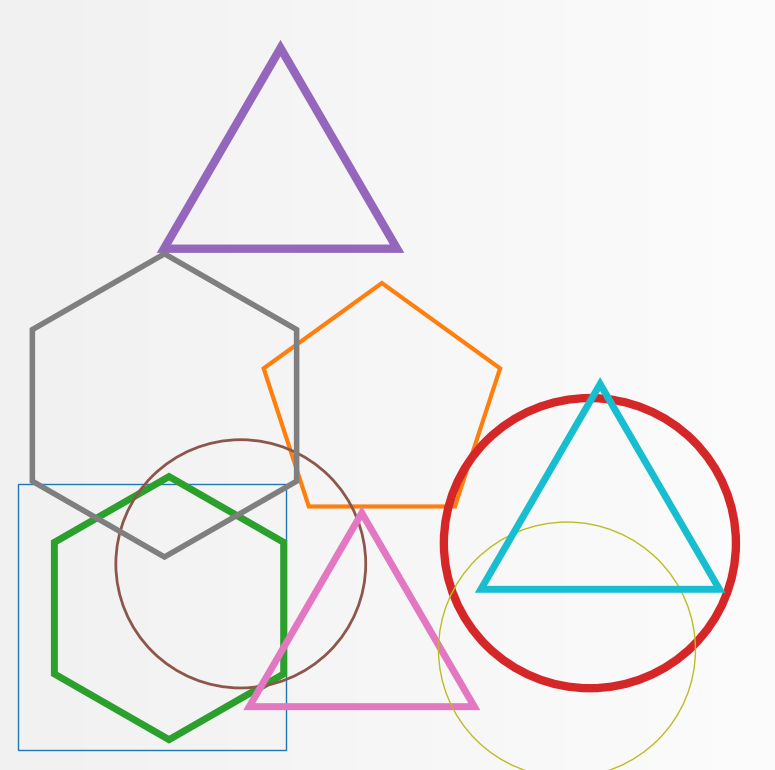[{"shape": "square", "thickness": 0.5, "radius": 0.86, "center": [0.196, 0.199]}, {"shape": "pentagon", "thickness": 1.5, "radius": 0.8, "center": [0.493, 0.472]}, {"shape": "hexagon", "thickness": 2.5, "radius": 0.85, "center": [0.218, 0.21]}, {"shape": "circle", "thickness": 3, "radius": 0.94, "center": [0.761, 0.295]}, {"shape": "triangle", "thickness": 3, "radius": 0.87, "center": [0.362, 0.764]}, {"shape": "circle", "thickness": 1, "radius": 0.81, "center": [0.311, 0.268]}, {"shape": "triangle", "thickness": 2.5, "radius": 0.84, "center": [0.467, 0.166]}, {"shape": "hexagon", "thickness": 2, "radius": 0.98, "center": [0.212, 0.474]}, {"shape": "circle", "thickness": 0.5, "radius": 0.83, "center": [0.732, 0.156]}, {"shape": "triangle", "thickness": 2.5, "radius": 0.89, "center": [0.774, 0.324]}]